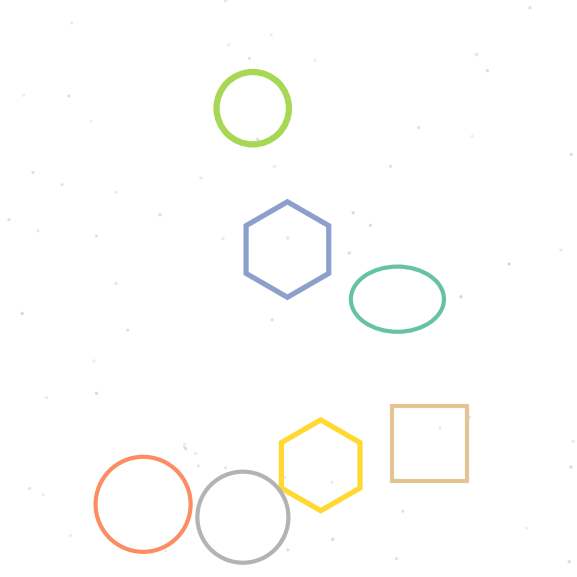[{"shape": "oval", "thickness": 2, "radius": 0.4, "center": [0.688, 0.481]}, {"shape": "circle", "thickness": 2, "radius": 0.41, "center": [0.248, 0.126]}, {"shape": "hexagon", "thickness": 2.5, "radius": 0.41, "center": [0.498, 0.567]}, {"shape": "circle", "thickness": 3, "radius": 0.31, "center": [0.438, 0.812]}, {"shape": "hexagon", "thickness": 2.5, "radius": 0.39, "center": [0.555, 0.193]}, {"shape": "square", "thickness": 2, "radius": 0.33, "center": [0.743, 0.232]}, {"shape": "circle", "thickness": 2, "radius": 0.39, "center": [0.421, 0.104]}]